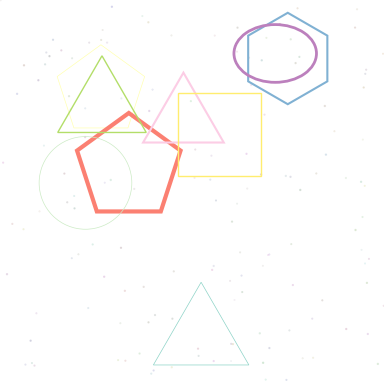[{"shape": "triangle", "thickness": 0.5, "radius": 0.72, "center": [0.522, 0.124]}, {"shape": "pentagon", "thickness": 0.5, "radius": 0.6, "center": [0.262, 0.764]}, {"shape": "pentagon", "thickness": 3, "radius": 0.71, "center": [0.335, 0.565]}, {"shape": "hexagon", "thickness": 1.5, "radius": 0.59, "center": [0.747, 0.848]}, {"shape": "triangle", "thickness": 1, "radius": 0.66, "center": [0.265, 0.722]}, {"shape": "triangle", "thickness": 1.5, "radius": 0.6, "center": [0.476, 0.69]}, {"shape": "oval", "thickness": 2, "radius": 0.54, "center": [0.715, 0.861]}, {"shape": "circle", "thickness": 0.5, "radius": 0.6, "center": [0.222, 0.525]}, {"shape": "square", "thickness": 1, "radius": 0.54, "center": [0.569, 0.651]}]